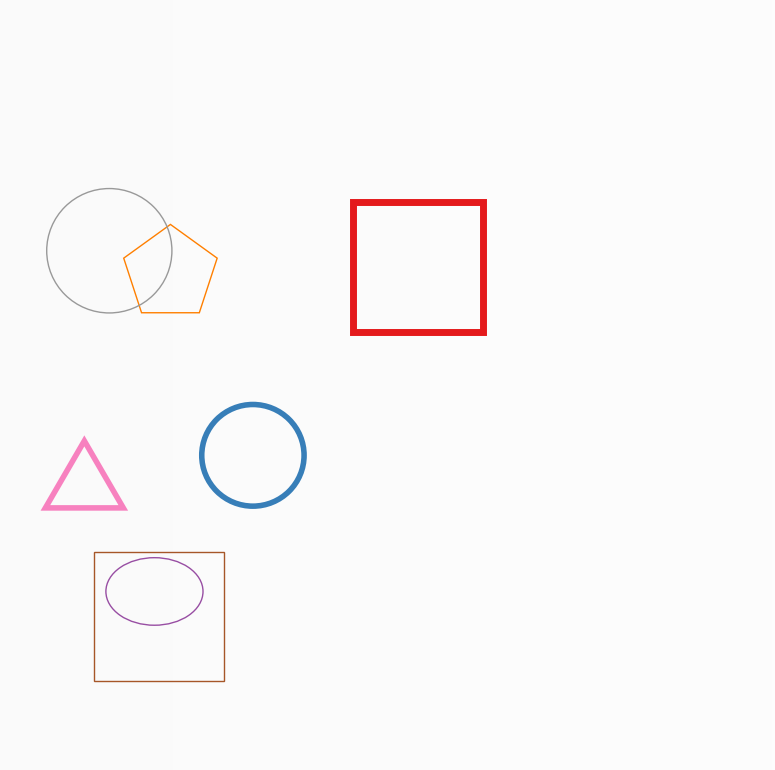[{"shape": "square", "thickness": 2.5, "radius": 0.42, "center": [0.539, 0.653]}, {"shape": "circle", "thickness": 2, "radius": 0.33, "center": [0.326, 0.409]}, {"shape": "oval", "thickness": 0.5, "radius": 0.31, "center": [0.199, 0.232]}, {"shape": "pentagon", "thickness": 0.5, "radius": 0.32, "center": [0.22, 0.645]}, {"shape": "square", "thickness": 0.5, "radius": 0.42, "center": [0.205, 0.199]}, {"shape": "triangle", "thickness": 2, "radius": 0.29, "center": [0.109, 0.369]}, {"shape": "circle", "thickness": 0.5, "radius": 0.4, "center": [0.141, 0.674]}]